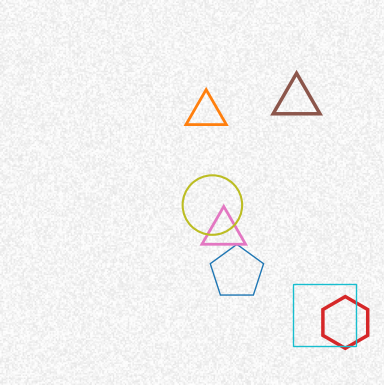[{"shape": "pentagon", "thickness": 1, "radius": 0.36, "center": [0.615, 0.293]}, {"shape": "triangle", "thickness": 2, "radius": 0.3, "center": [0.535, 0.707]}, {"shape": "hexagon", "thickness": 2.5, "radius": 0.34, "center": [0.897, 0.162]}, {"shape": "triangle", "thickness": 2.5, "radius": 0.35, "center": [0.77, 0.74]}, {"shape": "triangle", "thickness": 2, "radius": 0.33, "center": [0.581, 0.398]}, {"shape": "circle", "thickness": 1.5, "radius": 0.39, "center": [0.552, 0.467]}, {"shape": "square", "thickness": 1, "radius": 0.41, "center": [0.843, 0.182]}]